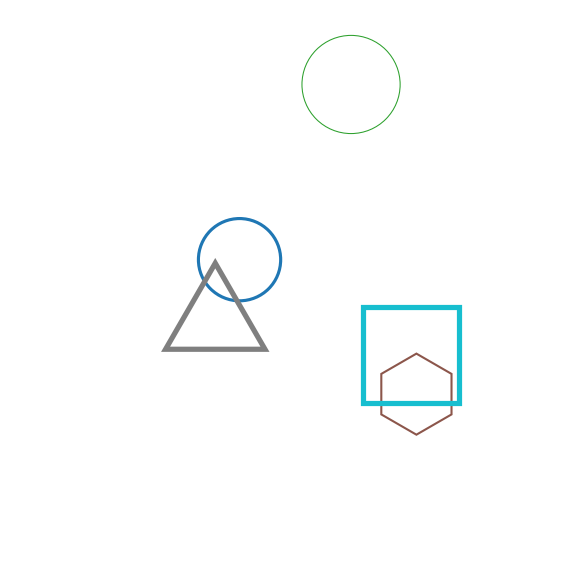[{"shape": "circle", "thickness": 1.5, "radius": 0.36, "center": [0.415, 0.549]}, {"shape": "circle", "thickness": 0.5, "radius": 0.42, "center": [0.608, 0.853]}, {"shape": "hexagon", "thickness": 1, "radius": 0.35, "center": [0.721, 0.317]}, {"shape": "triangle", "thickness": 2.5, "radius": 0.5, "center": [0.373, 0.444]}, {"shape": "square", "thickness": 2.5, "radius": 0.42, "center": [0.711, 0.384]}]